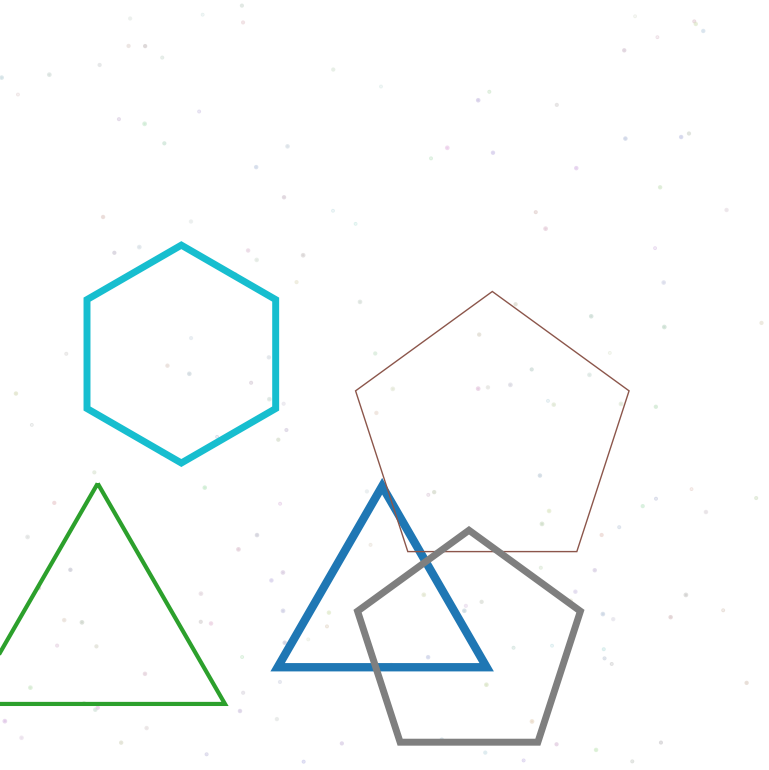[{"shape": "triangle", "thickness": 3, "radius": 0.78, "center": [0.496, 0.212]}, {"shape": "triangle", "thickness": 1.5, "radius": 0.95, "center": [0.127, 0.181]}, {"shape": "pentagon", "thickness": 0.5, "radius": 0.93, "center": [0.639, 0.435]}, {"shape": "pentagon", "thickness": 2.5, "radius": 0.76, "center": [0.609, 0.159]}, {"shape": "hexagon", "thickness": 2.5, "radius": 0.71, "center": [0.236, 0.54]}]